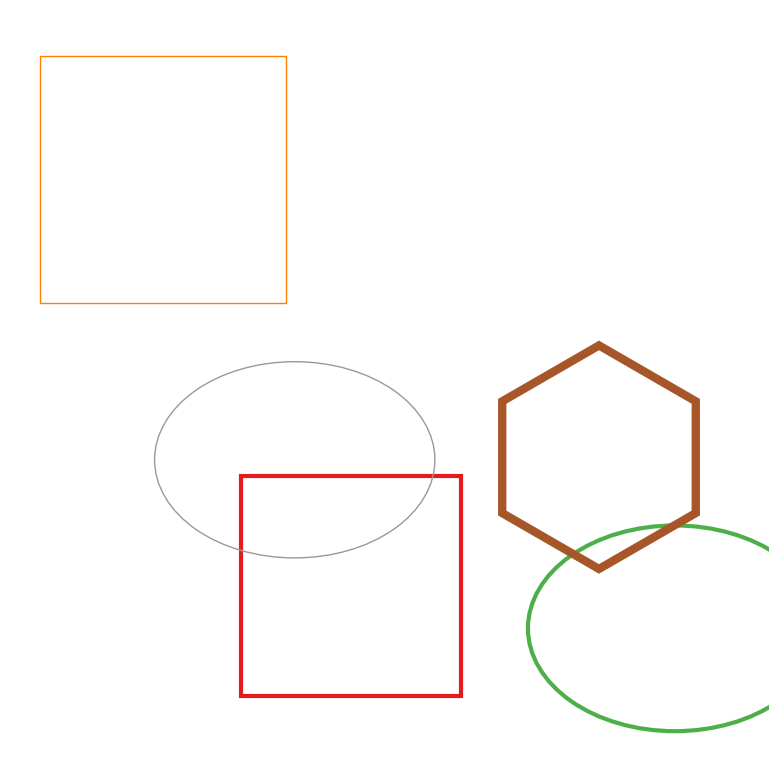[{"shape": "square", "thickness": 1.5, "radius": 0.72, "center": [0.456, 0.239]}, {"shape": "oval", "thickness": 1.5, "radius": 0.95, "center": [0.876, 0.184]}, {"shape": "square", "thickness": 0.5, "radius": 0.8, "center": [0.212, 0.767]}, {"shape": "hexagon", "thickness": 3, "radius": 0.73, "center": [0.778, 0.406]}, {"shape": "oval", "thickness": 0.5, "radius": 0.91, "center": [0.383, 0.403]}]